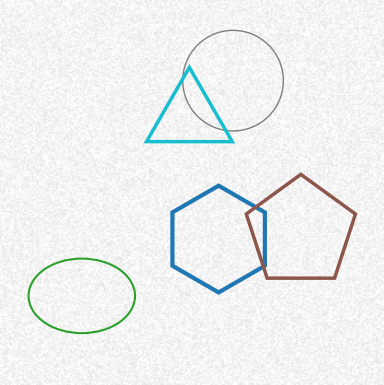[{"shape": "hexagon", "thickness": 3, "radius": 0.69, "center": [0.568, 0.379]}, {"shape": "oval", "thickness": 1.5, "radius": 0.69, "center": [0.212, 0.232]}, {"shape": "pentagon", "thickness": 2.5, "radius": 0.75, "center": [0.781, 0.398]}, {"shape": "circle", "thickness": 1, "radius": 0.65, "center": [0.605, 0.791]}, {"shape": "triangle", "thickness": 2.5, "radius": 0.64, "center": [0.492, 0.696]}]